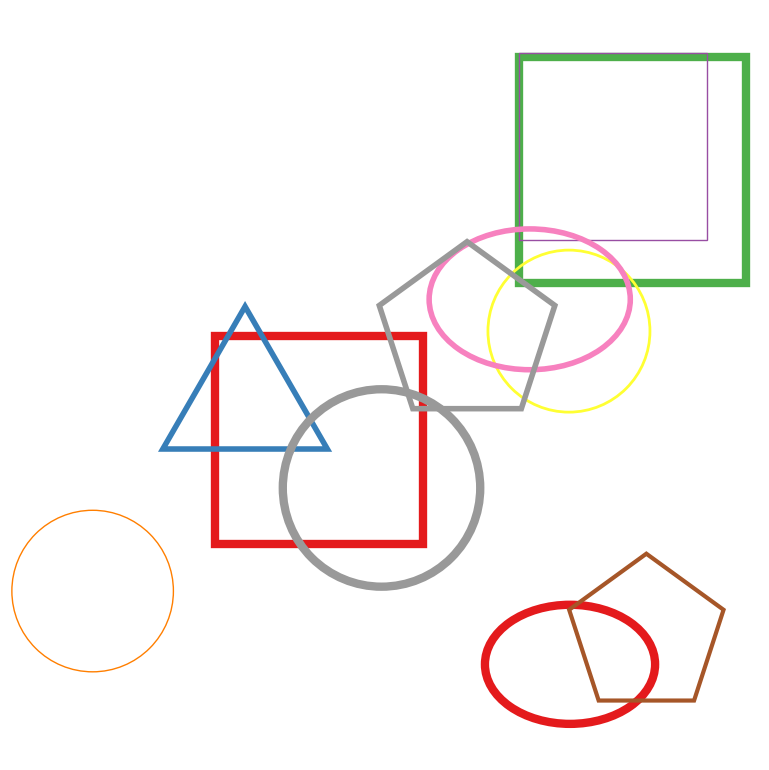[{"shape": "square", "thickness": 3, "radius": 0.68, "center": [0.414, 0.429]}, {"shape": "oval", "thickness": 3, "radius": 0.55, "center": [0.74, 0.137]}, {"shape": "triangle", "thickness": 2, "radius": 0.62, "center": [0.318, 0.479]}, {"shape": "square", "thickness": 3, "radius": 0.74, "center": [0.822, 0.779]}, {"shape": "square", "thickness": 0.5, "radius": 0.61, "center": [0.796, 0.81]}, {"shape": "circle", "thickness": 0.5, "radius": 0.52, "center": [0.12, 0.232]}, {"shape": "circle", "thickness": 1, "radius": 0.53, "center": [0.739, 0.57]}, {"shape": "pentagon", "thickness": 1.5, "radius": 0.53, "center": [0.839, 0.175]}, {"shape": "oval", "thickness": 2, "radius": 0.65, "center": [0.688, 0.611]}, {"shape": "circle", "thickness": 3, "radius": 0.64, "center": [0.495, 0.366]}, {"shape": "pentagon", "thickness": 2, "radius": 0.6, "center": [0.607, 0.566]}]